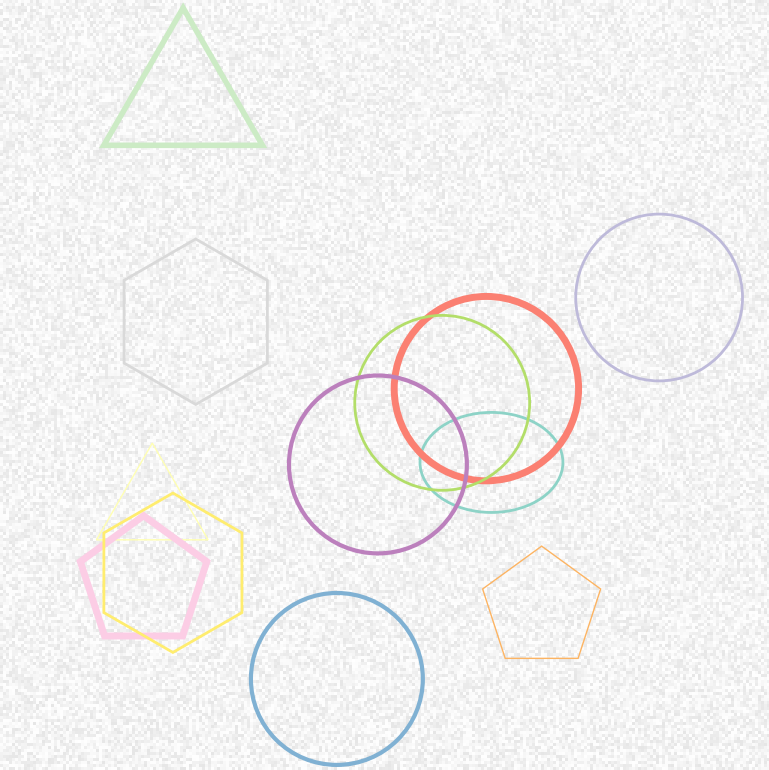[{"shape": "oval", "thickness": 1, "radius": 0.46, "center": [0.638, 0.399]}, {"shape": "triangle", "thickness": 0.5, "radius": 0.42, "center": [0.198, 0.341]}, {"shape": "circle", "thickness": 1, "radius": 0.54, "center": [0.856, 0.614]}, {"shape": "circle", "thickness": 2.5, "radius": 0.6, "center": [0.632, 0.495]}, {"shape": "circle", "thickness": 1.5, "radius": 0.56, "center": [0.437, 0.118]}, {"shape": "pentagon", "thickness": 0.5, "radius": 0.4, "center": [0.703, 0.21]}, {"shape": "circle", "thickness": 1, "radius": 0.57, "center": [0.574, 0.477]}, {"shape": "pentagon", "thickness": 2.5, "radius": 0.43, "center": [0.186, 0.244]}, {"shape": "hexagon", "thickness": 1, "radius": 0.54, "center": [0.254, 0.582]}, {"shape": "circle", "thickness": 1.5, "radius": 0.58, "center": [0.491, 0.397]}, {"shape": "triangle", "thickness": 2, "radius": 0.59, "center": [0.238, 0.871]}, {"shape": "hexagon", "thickness": 1, "radius": 0.52, "center": [0.225, 0.256]}]